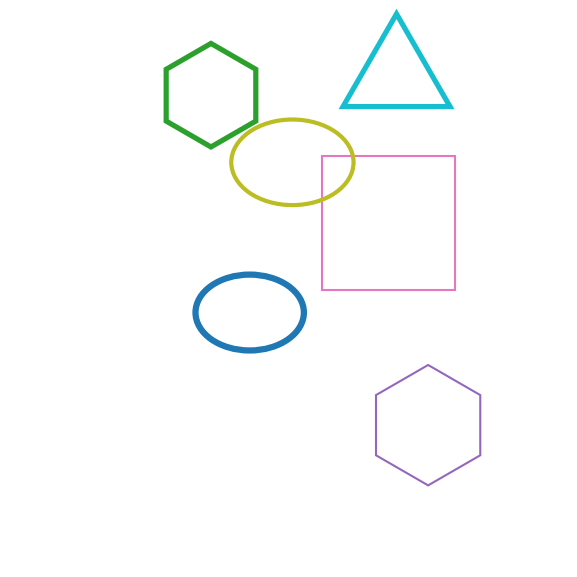[{"shape": "oval", "thickness": 3, "radius": 0.47, "center": [0.432, 0.458]}, {"shape": "hexagon", "thickness": 2.5, "radius": 0.45, "center": [0.365, 0.834]}, {"shape": "hexagon", "thickness": 1, "radius": 0.52, "center": [0.741, 0.263]}, {"shape": "square", "thickness": 1, "radius": 0.58, "center": [0.673, 0.613]}, {"shape": "oval", "thickness": 2, "radius": 0.53, "center": [0.506, 0.718]}, {"shape": "triangle", "thickness": 2.5, "radius": 0.53, "center": [0.687, 0.868]}]